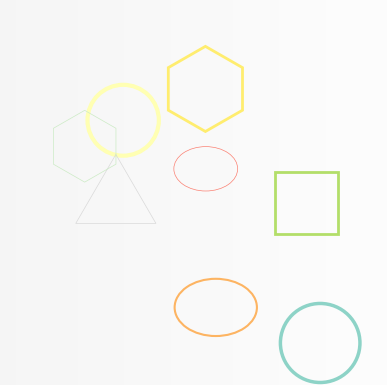[{"shape": "circle", "thickness": 2.5, "radius": 0.51, "center": [0.826, 0.109]}, {"shape": "circle", "thickness": 3, "radius": 0.46, "center": [0.318, 0.688]}, {"shape": "oval", "thickness": 0.5, "radius": 0.41, "center": [0.531, 0.562]}, {"shape": "oval", "thickness": 1.5, "radius": 0.53, "center": [0.557, 0.202]}, {"shape": "square", "thickness": 2, "radius": 0.41, "center": [0.79, 0.473]}, {"shape": "triangle", "thickness": 0.5, "radius": 0.6, "center": [0.299, 0.479]}, {"shape": "hexagon", "thickness": 0.5, "radius": 0.47, "center": [0.219, 0.62]}, {"shape": "hexagon", "thickness": 2, "radius": 0.55, "center": [0.53, 0.769]}]